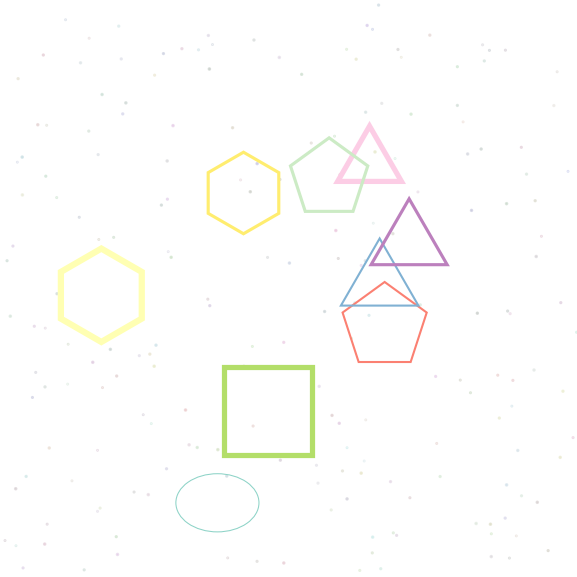[{"shape": "oval", "thickness": 0.5, "radius": 0.36, "center": [0.376, 0.128]}, {"shape": "hexagon", "thickness": 3, "radius": 0.4, "center": [0.175, 0.488]}, {"shape": "pentagon", "thickness": 1, "radius": 0.38, "center": [0.666, 0.434]}, {"shape": "triangle", "thickness": 1, "radius": 0.39, "center": [0.657, 0.509]}, {"shape": "square", "thickness": 2.5, "radius": 0.38, "center": [0.463, 0.287]}, {"shape": "triangle", "thickness": 2.5, "radius": 0.32, "center": [0.64, 0.717]}, {"shape": "triangle", "thickness": 1.5, "radius": 0.38, "center": [0.708, 0.579]}, {"shape": "pentagon", "thickness": 1.5, "radius": 0.35, "center": [0.57, 0.69]}, {"shape": "hexagon", "thickness": 1.5, "radius": 0.35, "center": [0.422, 0.665]}]